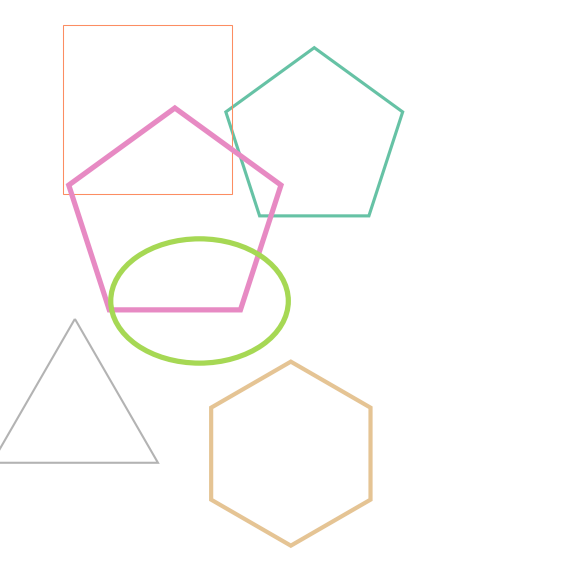[{"shape": "pentagon", "thickness": 1.5, "radius": 0.8, "center": [0.544, 0.756]}, {"shape": "square", "thickness": 0.5, "radius": 0.73, "center": [0.256, 0.81]}, {"shape": "pentagon", "thickness": 2.5, "radius": 0.97, "center": [0.303, 0.619]}, {"shape": "oval", "thickness": 2.5, "radius": 0.77, "center": [0.346, 0.478]}, {"shape": "hexagon", "thickness": 2, "radius": 0.8, "center": [0.504, 0.214]}, {"shape": "triangle", "thickness": 1, "radius": 0.83, "center": [0.13, 0.281]}]